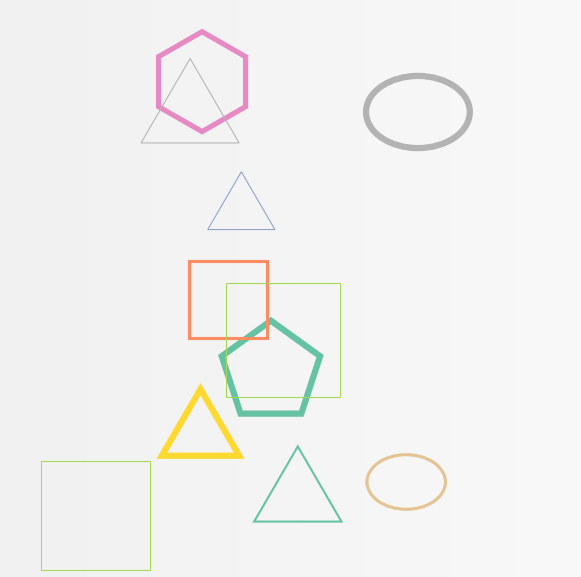[{"shape": "pentagon", "thickness": 3, "radius": 0.44, "center": [0.466, 0.355]}, {"shape": "triangle", "thickness": 1, "radius": 0.43, "center": [0.512, 0.139]}, {"shape": "square", "thickness": 1.5, "radius": 0.34, "center": [0.392, 0.48]}, {"shape": "triangle", "thickness": 0.5, "radius": 0.33, "center": [0.415, 0.635]}, {"shape": "hexagon", "thickness": 2.5, "radius": 0.43, "center": [0.348, 0.858]}, {"shape": "square", "thickness": 0.5, "radius": 0.49, "center": [0.487, 0.411]}, {"shape": "square", "thickness": 0.5, "radius": 0.47, "center": [0.165, 0.107]}, {"shape": "triangle", "thickness": 3, "radius": 0.38, "center": [0.345, 0.248]}, {"shape": "oval", "thickness": 1.5, "radius": 0.34, "center": [0.699, 0.165]}, {"shape": "oval", "thickness": 3, "radius": 0.45, "center": [0.719, 0.805]}, {"shape": "triangle", "thickness": 0.5, "radius": 0.49, "center": [0.327, 0.8]}]